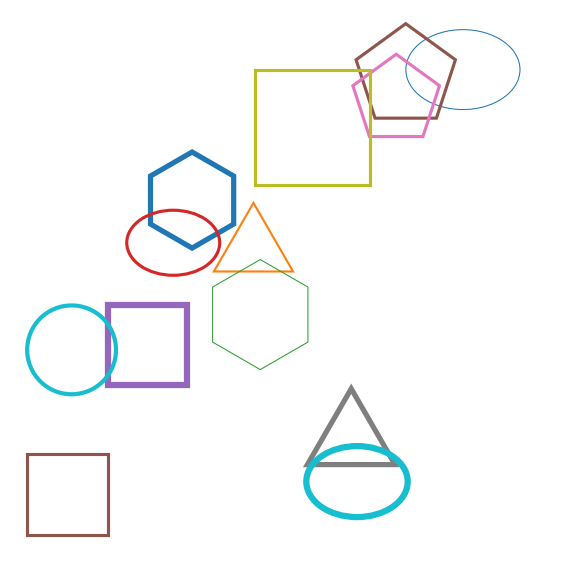[{"shape": "oval", "thickness": 0.5, "radius": 0.49, "center": [0.802, 0.879]}, {"shape": "hexagon", "thickness": 2.5, "radius": 0.42, "center": [0.333, 0.653]}, {"shape": "triangle", "thickness": 1, "radius": 0.4, "center": [0.439, 0.569]}, {"shape": "hexagon", "thickness": 0.5, "radius": 0.48, "center": [0.451, 0.454]}, {"shape": "oval", "thickness": 1.5, "radius": 0.4, "center": [0.3, 0.579]}, {"shape": "square", "thickness": 3, "radius": 0.34, "center": [0.255, 0.402]}, {"shape": "square", "thickness": 1.5, "radius": 0.35, "center": [0.117, 0.143]}, {"shape": "pentagon", "thickness": 1.5, "radius": 0.45, "center": [0.703, 0.868]}, {"shape": "pentagon", "thickness": 1.5, "radius": 0.39, "center": [0.686, 0.826]}, {"shape": "triangle", "thickness": 2.5, "radius": 0.44, "center": [0.608, 0.238]}, {"shape": "square", "thickness": 1.5, "radius": 0.5, "center": [0.542, 0.779]}, {"shape": "oval", "thickness": 3, "radius": 0.44, "center": [0.618, 0.165]}, {"shape": "circle", "thickness": 2, "radius": 0.38, "center": [0.124, 0.393]}]